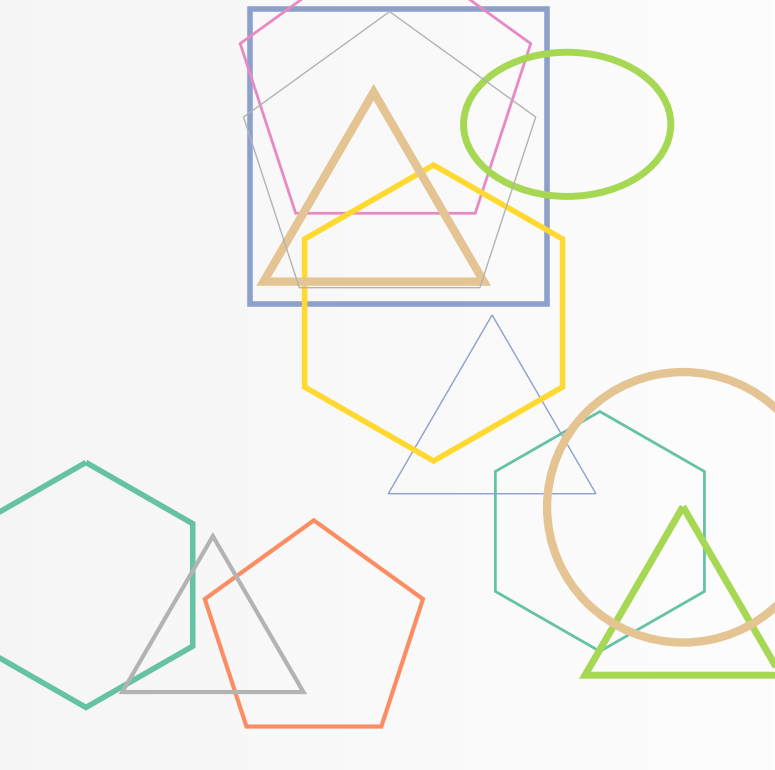[{"shape": "hexagon", "thickness": 1, "radius": 0.78, "center": [0.774, 0.31]}, {"shape": "hexagon", "thickness": 2, "radius": 0.8, "center": [0.111, 0.24]}, {"shape": "pentagon", "thickness": 1.5, "radius": 0.74, "center": [0.405, 0.176]}, {"shape": "square", "thickness": 2, "radius": 0.96, "center": [0.515, 0.797]}, {"shape": "triangle", "thickness": 0.5, "radius": 0.77, "center": [0.635, 0.436]}, {"shape": "pentagon", "thickness": 1, "radius": 0.99, "center": [0.497, 0.882]}, {"shape": "triangle", "thickness": 2.5, "radius": 0.73, "center": [0.881, 0.196]}, {"shape": "oval", "thickness": 2.5, "radius": 0.67, "center": [0.732, 0.839]}, {"shape": "hexagon", "thickness": 2, "radius": 0.96, "center": [0.559, 0.594]}, {"shape": "triangle", "thickness": 3, "radius": 0.82, "center": [0.482, 0.716]}, {"shape": "circle", "thickness": 3, "radius": 0.88, "center": [0.882, 0.341]}, {"shape": "triangle", "thickness": 1.5, "radius": 0.67, "center": [0.275, 0.169]}, {"shape": "pentagon", "thickness": 0.5, "radius": 0.99, "center": [0.503, 0.787]}]